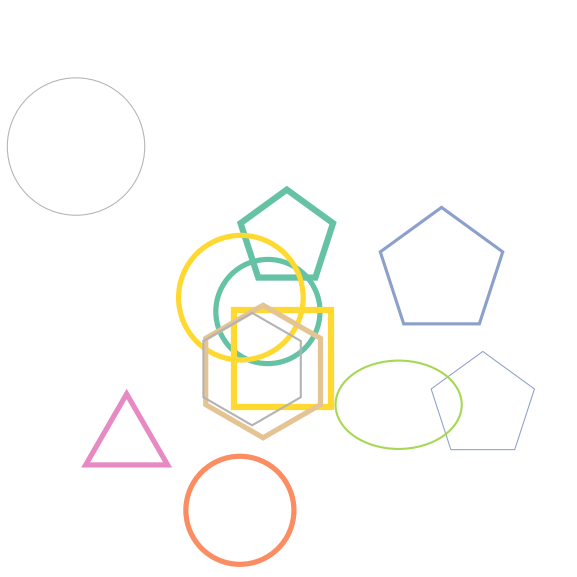[{"shape": "circle", "thickness": 2.5, "radius": 0.45, "center": [0.464, 0.46]}, {"shape": "pentagon", "thickness": 3, "radius": 0.42, "center": [0.497, 0.587]}, {"shape": "circle", "thickness": 2.5, "radius": 0.47, "center": [0.415, 0.116]}, {"shape": "pentagon", "thickness": 0.5, "radius": 0.47, "center": [0.836, 0.297]}, {"shape": "pentagon", "thickness": 1.5, "radius": 0.56, "center": [0.765, 0.529]}, {"shape": "triangle", "thickness": 2.5, "radius": 0.41, "center": [0.219, 0.235]}, {"shape": "oval", "thickness": 1, "radius": 0.55, "center": [0.69, 0.298]}, {"shape": "circle", "thickness": 2.5, "radius": 0.54, "center": [0.417, 0.484]}, {"shape": "square", "thickness": 3, "radius": 0.42, "center": [0.489, 0.378]}, {"shape": "hexagon", "thickness": 2.5, "radius": 0.57, "center": [0.456, 0.356]}, {"shape": "circle", "thickness": 0.5, "radius": 0.59, "center": [0.132, 0.745]}, {"shape": "hexagon", "thickness": 1, "radius": 0.49, "center": [0.437, 0.36]}]